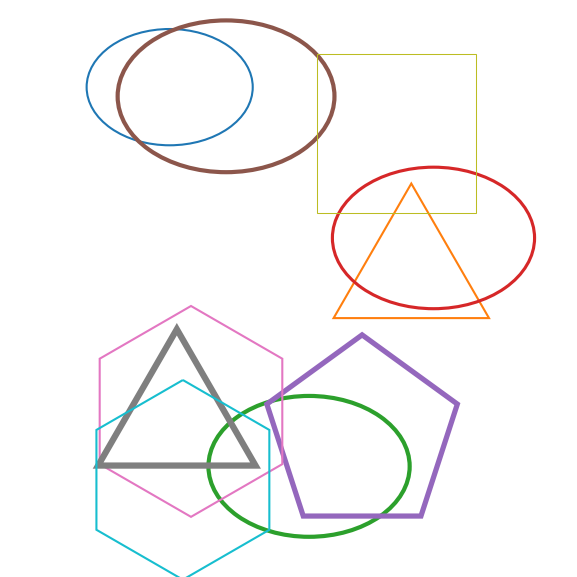[{"shape": "oval", "thickness": 1, "radius": 0.72, "center": [0.294, 0.848]}, {"shape": "triangle", "thickness": 1, "radius": 0.78, "center": [0.712, 0.526]}, {"shape": "oval", "thickness": 2, "radius": 0.87, "center": [0.535, 0.192]}, {"shape": "oval", "thickness": 1.5, "radius": 0.88, "center": [0.751, 0.587]}, {"shape": "pentagon", "thickness": 2.5, "radius": 0.87, "center": [0.627, 0.246]}, {"shape": "oval", "thickness": 2, "radius": 0.94, "center": [0.391, 0.832]}, {"shape": "hexagon", "thickness": 1, "radius": 0.91, "center": [0.331, 0.287]}, {"shape": "triangle", "thickness": 3, "radius": 0.79, "center": [0.306, 0.272]}, {"shape": "square", "thickness": 0.5, "radius": 0.69, "center": [0.686, 0.768]}, {"shape": "hexagon", "thickness": 1, "radius": 0.86, "center": [0.317, 0.168]}]